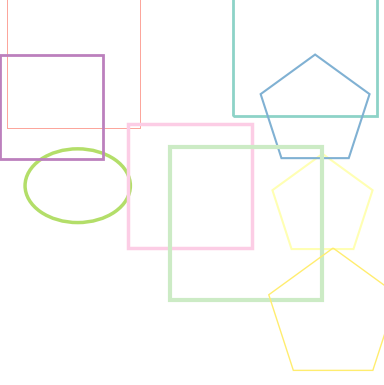[{"shape": "square", "thickness": 2, "radius": 0.94, "center": [0.793, 0.886]}, {"shape": "pentagon", "thickness": 1.5, "radius": 0.68, "center": [0.838, 0.464]}, {"shape": "square", "thickness": 0.5, "radius": 0.87, "center": [0.191, 0.841]}, {"shape": "pentagon", "thickness": 1.5, "radius": 0.74, "center": [0.818, 0.71]}, {"shape": "oval", "thickness": 2.5, "radius": 0.68, "center": [0.202, 0.518]}, {"shape": "square", "thickness": 2.5, "radius": 0.8, "center": [0.493, 0.516]}, {"shape": "square", "thickness": 2, "radius": 0.67, "center": [0.133, 0.722]}, {"shape": "square", "thickness": 3, "radius": 0.99, "center": [0.64, 0.42]}, {"shape": "pentagon", "thickness": 1, "radius": 0.88, "center": [0.865, 0.18]}]